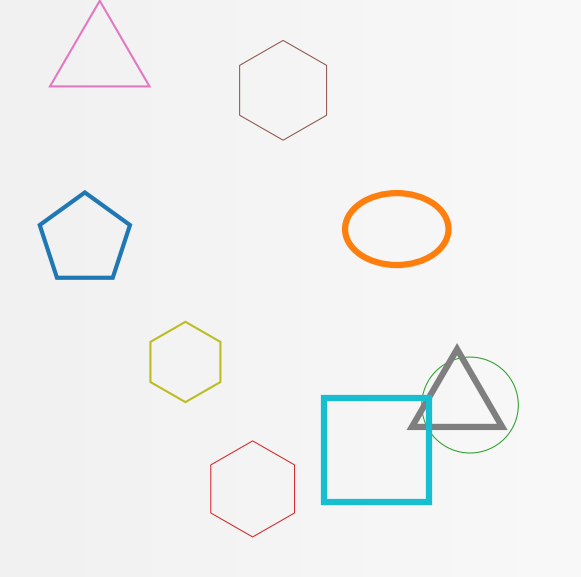[{"shape": "pentagon", "thickness": 2, "radius": 0.41, "center": [0.146, 0.584]}, {"shape": "oval", "thickness": 3, "radius": 0.44, "center": [0.683, 0.602]}, {"shape": "circle", "thickness": 0.5, "radius": 0.42, "center": [0.809, 0.298]}, {"shape": "hexagon", "thickness": 0.5, "radius": 0.42, "center": [0.435, 0.153]}, {"shape": "hexagon", "thickness": 0.5, "radius": 0.43, "center": [0.487, 0.843]}, {"shape": "triangle", "thickness": 1, "radius": 0.49, "center": [0.172, 0.899]}, {"shape": "triangle", "thickness": 3, "radius": 0.45, "center": [0.786, 0.305]}, {"shape": "hexagon", "thickness": 1, "radius": 0.35, "center": [0.319, 0.372]}, {"shape": "square", "thickness": 3, "radius": 0.45, "center": [0.648, 0.22]}]